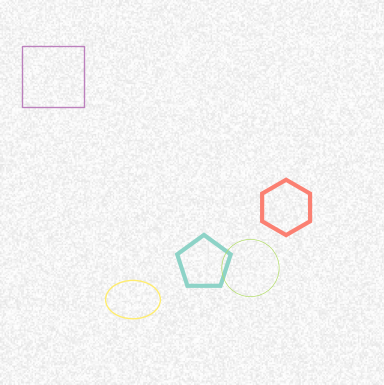[{"shape": "pentagon", "thickness": 3, "radius": 0.37, "center": [0.53, 0.317]}, {"shape": "hexagon", "thickness": 3, "radius": 0.36, "center": [0.743, 0.461]}, {"shape": "circle", "thickness": 0.5, "radius": 0.37, "center": [0.651, 0.304]}, {"shape": "square", "thickness": 1, "radius": 0.4, "center": [0.138, 0.801]}, {"shape": "oval", "thickness": 1, "radius": 0.36, "center": [0.345, 0.222]}]